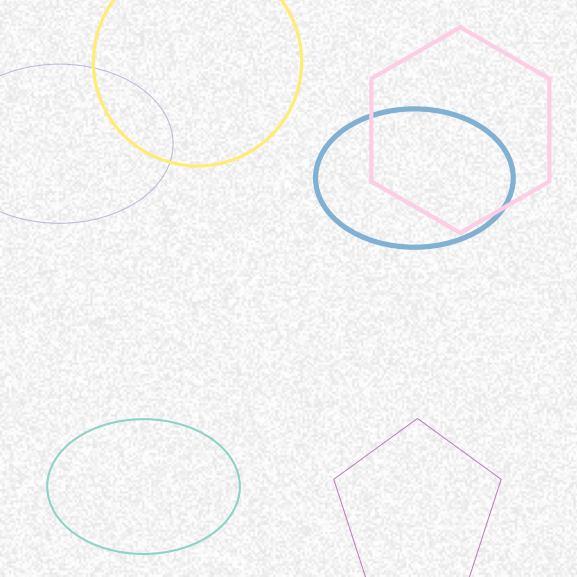[{"shape": "oval", "thickness": 1, "radius": 0.83, "center": [0.249, 0.157]}, {"shape": "oval", "thickness": 0.5, "radius": 0.98, "center": [0.103, 0.75]}, {"shape": "oval", "thickness": 2.5, "radius": 0.86, "center": [0.718, 0.691]}, {"shape": "hexagon", "thickness": 2, "radius": 0.89, "center": [0.797, 0.774]}, {"shape": "pentagon", "thickness": 0.5, "radius": 0.76, "center": [0.723, 0.122]}, {"shape": "circle", "thickness": 1.5, "radius": 0.9, "center": [0.342, 0.892]}]